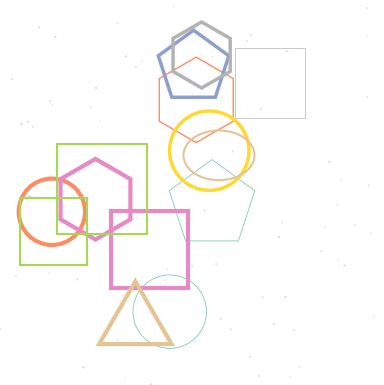[{"shape": "circle", "thickness": 0.5, "radius": 0.48, "center": [0.441, 0.191]}, {"shape": "pentagon", "thickness": 0.5, "radius": 0.58, "center": [0.551, 0.469]}, {"shape": "circle", "thickness": 3, "radius": 0.43, "center": [0.135, 0.45]}, {"shape": "hexagon", "thickness": 1, "radius": 0.55, "center": [0.51, 0.741]}, {"shape": "pentagon", "thickness": 2.5, "radius": 0.48, "center": [0.503, 0.825]}, {"shape": "hexagon", "thickness": 3, "radius": 0.52, "center": [0.248, 0.483]}, {"shape": "square", "thickness": 3, "radius": 0.5, "center": [0.387, 0.351]}, {"shape": "square", "thickness": 1.5, "radius": 0.43, "center": [0.138, 0.398]}, {"shape": "square", "thickness": 1.5, "radius": 0.58, "center": [0.264, 0.509]}, {"shape": "circle", "thickness": 2.5, "radius": 0.52, "center": [0.544, 0.609]}, {"shape": "oval", "thickness": 1.5, "radius": 0.46, "center": [0.569, 0.597]}, {"shape": "triangle", "thickness": 3, "radius": 0.54, "center": [0.352, 0.161]}, {"shape": "hexagon", "thickness": 2.5, "radius": 0.43, "center": [0.524, 0.857]}, {"shape": "square", "thickness": 0.5, "radius": 0.45, "center": [0.701, 0.784]}]